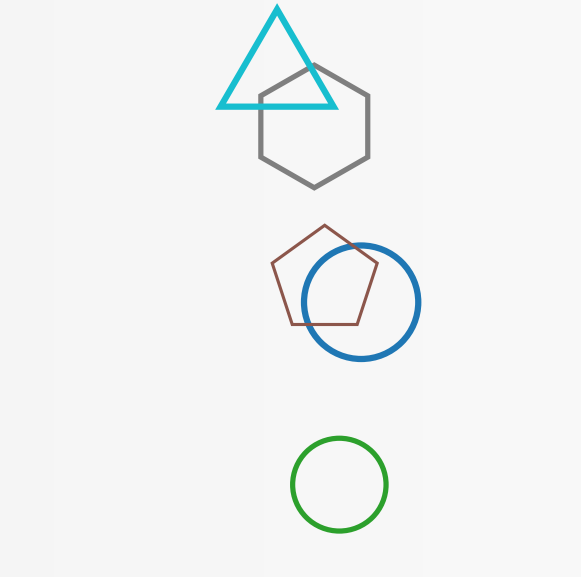[{"shape": "circle", "thickness": 3, "radius": 0.49, "center": [0.621, 0.476]}, {"shape": "circle", "thickness": 2.5, "radius": 0.4, "center": [0.584, 0.16]}, {"shape": "pentagon", "thickness": 1.5, "radius": 0.47, "center": [0.559, 0.514]}, {"shape": "hexagon", "thickness": 2.5, "radius": 0.53, "center": [0.541, 0.78]}, {"shape": "triangle", "thickness": 3, "radius": 0.56, "center": [0.477, 0.871]}]